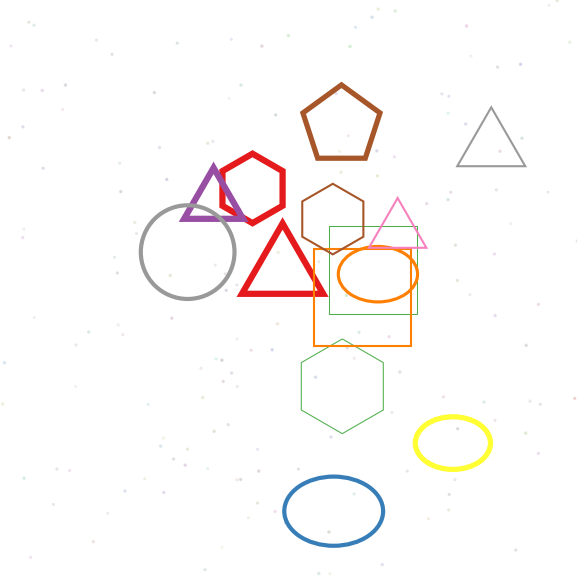[{"shape": "hexagon", "thickness": 3, "radius": 0.3, "center": [0.437, 0.673]}, {"shape": "triangle", "thickness": 3, "radius": 0.41, "center": [0.489, 0.531]}, {"shape": "oval", "thickness": 2, "radius": 0.43, "center": [0.578, 0.114]}, {"shape": "square", "thickness": 0.5, "radius": 0.38, "center": [0.646, 0.531]}, {"shape": "hexagon", "thickness": 0.5, "radius": 0.41, "center": [0.593, 0.33]}, {"shape": "triangle", "thickness": 3, "radius": 0.29, "center": [0.37, 0.65]}, {"shape": "square", "thickness": 1, "radius": 0.42, "center": [0.628, 0.484]}, {"shape": "oval", "thickness": 1.5, "radius": 0.34, "center": [0.654, 0.524]}, {"shape": "oval", "thickness": 2.5, "radius": 0.33, "center": [0.784, 0.232]}, {"shape": "hexagon", "thickness": 1, "radius": 0.31, "center": [0.576, 0.62]}, {"shape": "pentagon", "thickness": 2.5, "radius": 0.35, "center": [0.591, 0.782]}, {"shape": "triangle", "thickness": 1, "radius": 0.29, "center": [0.689, 0.599]}, {"shape": "triangle", "thickness": 1, "radius": 0.34, "center": [0.851, 0.745]}, {"shape": "circle", "thickness": 2, "radius": 0.41, "center": [0.325, 0.563]}]